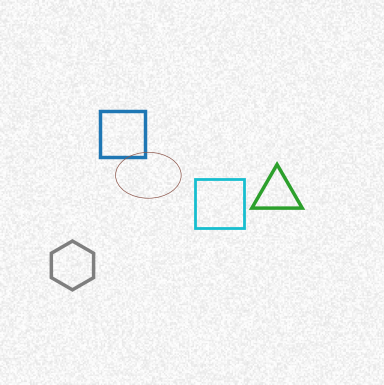[{"shape": "square", "thickness": 2.5, "radius": 0.3, "center": [0.318, 0.652]}, {"shape": "triangle", "thickness": 2.5, "radius": 0.38, "center": [0.72, 0.497]}, {"shape": "oval", "thickness": 0.5, "radius": 0.43, "center": [0.385, 0.545]}, {"shape": "hexagon", "thickness": 2.5, "radius": 0.32, "center": [0.188, 0.311]}, {"shape": "square", "thickness": 2, "radius": 0.32, "center": [0.57, 0.472]}]